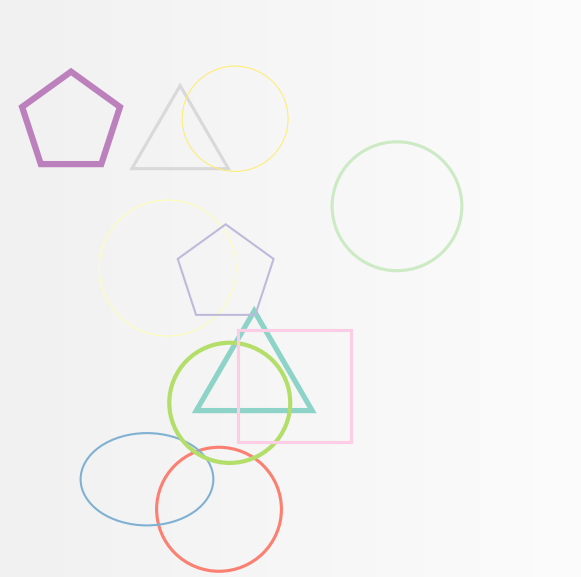[{"shape": "triangle", "thickness": 2.5, "radius": 0.58, "center": [0.437, 0.346]}, {"shape": "circle", "thickness": 0.5, "radius": 0.59, "center": [0.289, 0.535]}, {"shape": "pentagon", "thickness": 1, "radius": 0.43, "center": [0.388, 0.524]}, {"shape": "circle", "thickness": 1.5, "radius": 0.54, "center": [0.377, 0.117]}, {"shape": "oval", "thickness": 1, "radius": 0.57, "center": [0.253, 0.169]}, {"shape": "circle", "thickness": 2, "radius": 0.52, "center": [0.395, 0.302]}, {"shape": "square", "thickness": 1.5, "radius": 0.48, "center": [0.507, 0.332]}, {"shape": "triangle", "thickness": 1.5, "radius": 0.48, "center": [0.31, 0.755]}, {"shape": "pentagon", "thickness": 3, "radius": 0.44, "center": [0.122, 0.787]}, {"shape": "circle", "thickness": 1.5, "radius": 0.56, "center": [0.683, 0.642]}, {"shape": "circle", "thickness": 0.5, "radius": 0.46, "center": [0.404, 0.794]}]